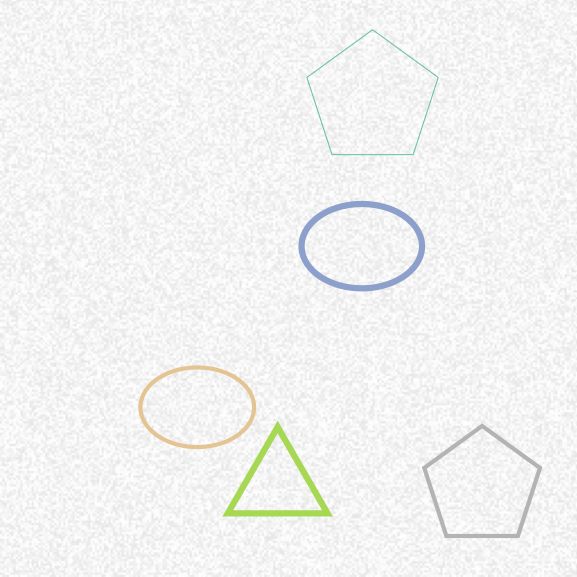[{"shape": "pentagon", "thickness": 0.5, "radius": 0.6, "center": [0.645, 0.828]}, {"shape": "oval", "thickness": 3, "radius": 0.52, "center": [0.626, 0.573]}, {"shape": "triangle", "thickness": 3, "radius": 0.5, "center": [0.481, 0.16]}, {"shape": "oval", "thickness": 2, "radius": 0.49, "center": [0.342, 0.294]}, {"shape": "pentagon", "thickness": 2, "radius": 0.53, "center": [0.835, 0.156]}]